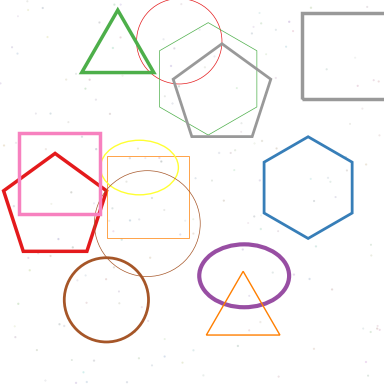[{"shape": "circle", "thickness": 0.5, "radius": 0.55, "center": [0.466, 0.893]}, {"shape": "pentagon", "thickness": 2.5, "radius": 0.7, "center": [0.143, 0.461]}, {"shape": "hexagon", "thickness": 2, "radius": 0.66, "center": [0.8, 0.513]}, {"shape": "hexagon", "thickness": 0.5, "radius": 0.73, "center": [0.541, 0.795]}, {"shape": "triangle", "thickness": 2.5, "radius": 0.54, "center": [0.306, 0.866]}, {"shape": "oval", "thickness": 3, "radius": 0.58, "center": [0.634, 0.284]}, {"shape": "triangle", "thickness": 1, "radius": 0.55, "center": [0.632, 0.185]}, {"shape": "square", "thickness": 0.5, "radius": 0.53, "center": [0.385, 0.489]}, {"shape": "oval", "thickness": 1, "radius": 0.51, "center": [0.362, 0.565]}, {"shape": "circle", "thickness": 2, "radius": 0.55, "center": [0.276, 0.221]}, {"shape": "circle", "thickness": 0.5, "radius": 0.69, "center": [0.383, 0.419]}, {"shape": "square", "thickness": 2.5, "radius": 0.53, "center": [0.154, 0.549]}, {"shape": "square", "thickness": 2.5, "radius": 0.55, "center": [0.895, 0.855]}, {"shape": "pentagon", "thickness": 2, "radius": 0.67, "center": [0.577, 0.753]}]